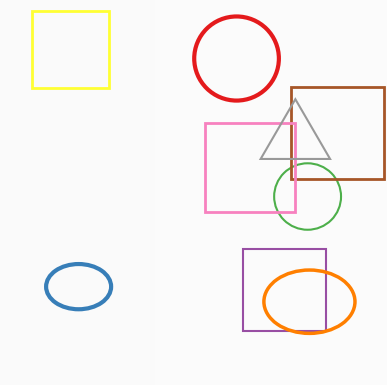[{"shape": "circle", "thickness": 3, "radius": 0.55, "center": [0.61, 0.848]}, {"shape": "oval", "thickness": 3, "radius": 0.42, "center": [0.203, 0.255]}, {"shape": "circle", "thickness": 1.5, "radius": 0.43, "center": [0.794, 0.49]}, {"shape": "square", "thickness": 1.5, "radius": 0.54, "center": [0.735, 0.247]}, {"shape": "oval", "thickness": 2.5, "radius": 0.59, "center": [0.799, 0.216]}, {"shape": "square", "thickness": 2, "radius": 0.5, "center": [0.182, 0.871]}, {"shape": "square", "thickness": 2, "radius": 0.6, "center": [0.871, 0.654]}, {"shape": "square", "thickness": 2, "radius": 0.58, "center": [0.645, 0.566]}, {"shape": "triangle", "thickness": 1.5, "radius": 0.52, "center": [0.762, 0.639]}]